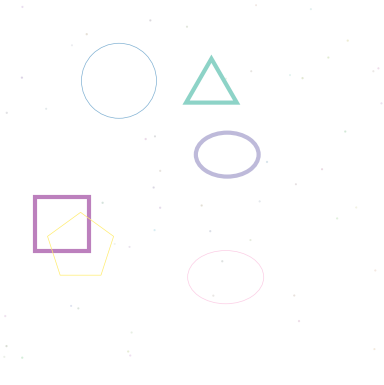[{"shape": "triangle", "thickness": 3, "radius": 0.38, "center": [0.549, 0.771]}, {"shape": "oval", "thickness": 3, "radius": 0.41, "center": [0.59, 0.598]}, {"shape": "circle", "thickness": 0.5, "radius": 0.49, "center": [0.309, 0.79]}, {"shape": "oval", "thickness": 0.5, "radius": 0.49, "center": [0.586, 0.28]}, {"shape": "square", "thickness": 3, "radius": 0.35, "center": [0.161, 0.419]}, {"shape": "pentagon", "thickness": 0.5, "radius": 0.45, "center": [0.209, 0.358]}]